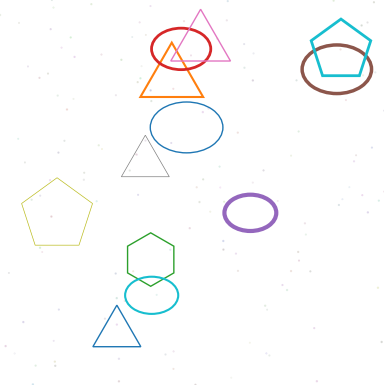[{"shape": "oval", "thickness": 1, "radius": 0.47, "center": [0.485, 0.669]}, {"shape": "triangle", "thickness": 1, "radius": 0.36, "center": [0.304, 0.135]}, {"shape": "triangle", "thickness": 1.5, "radius": 0.47, "center": [0.446, 0.795]}, {"shape": "hexagon", "thickness": 1, "radius": 0.35, "center": [0.391, 0.326]}, {"shape": "oval", "thickness": 2, "radius": 0.38, "center": [0.471, 0.873]}, {"shape": "oval", "thickness": 3, "radius": 0.34, "center": [0.65, 0.447]}, {"shape": "oval", "thickness": 2.5, "radius": 0.45, "center": [0.875, 0.82]}, {"shape": "triangle", "thickness": 1, "radius": 0.45, "center": [0.521, 0.886]}, {"shape": "triangle", "thickness": 0.5, "radius": 0.36, "center": [0.377, 0.577]}, {"shape": "pentagon", "thickness": 0.5, "radius": 0.48, "center": [0.148, 0.441]}, {"shape": "oval", "thickness": 1.5, "radius": 0.34, "center": [0.394, 0.233]}, {"shape": "pentagon", "thickness": 2, "radius": 0.41, "center": [0.886, 0.869]}]